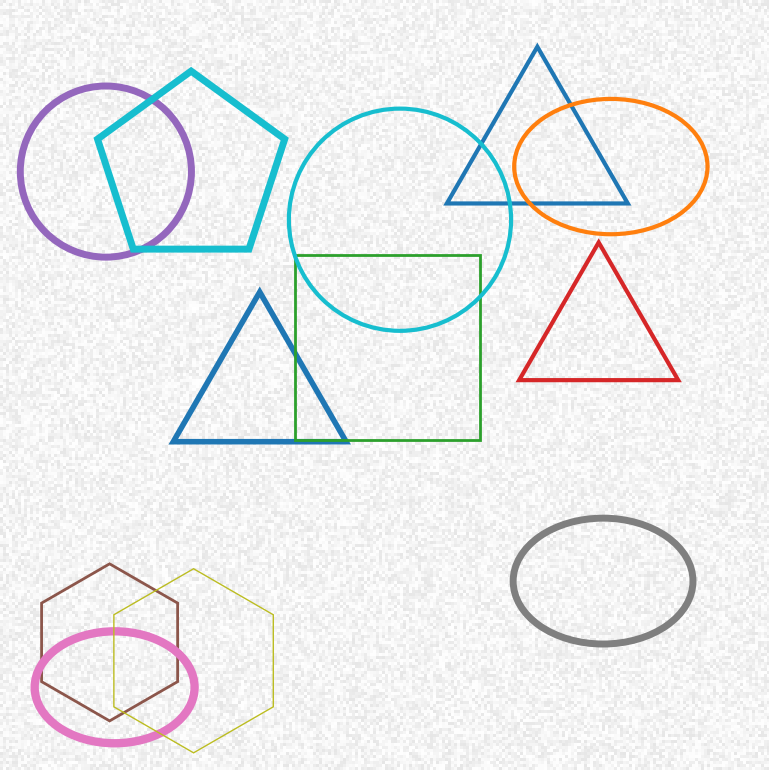[{"shape": "triangle", "thickness": 2, "radius": 0.65, "center": [0.337, 0.491]}, {"shape": "triangle", "thickness": 1.5, "radius": 0.68, "center": [0.698, 0.804]}, {"shape": "oval", "thickness": 1.5, "radius": 0.63, "center": [0.793, 0.784]}, {"shape": "square", "thickness": 1, "radius": 0.6, "center": [0.503, 0.548]}, {"shape": "triangle", "thickness": 1.5, "radius": 0.6, "center": [0.778, 0.566]}, {"shape": "circle", "thickness": 2.5, "radius": 0.56, "center": [0.137, 0.777]}, {"shape": "hexagon", "thickness": 1, "radius": 0.51, "center": [0.142, 0.166]}, {"shape": "oval", "thickness": 3, "radius": 0.52, "center": [0.149, 0.107]}, {"shape": "oval", "thickness": 2.5, "radius": 0.58, "center": [0.783, 0.245]}, {"shape": "hexagon", "thickness": 0.5, "radius": 0.6, "center": [0.251, 0.142]}, {"shape": "pentagon", "thickness": 2.5, "radius": 0.64, "center": [0.248, 0.78]}, {"shape": "circle", "thickness": 1.5, "radius": 0.72, "center": [0.519, 0.715]}]